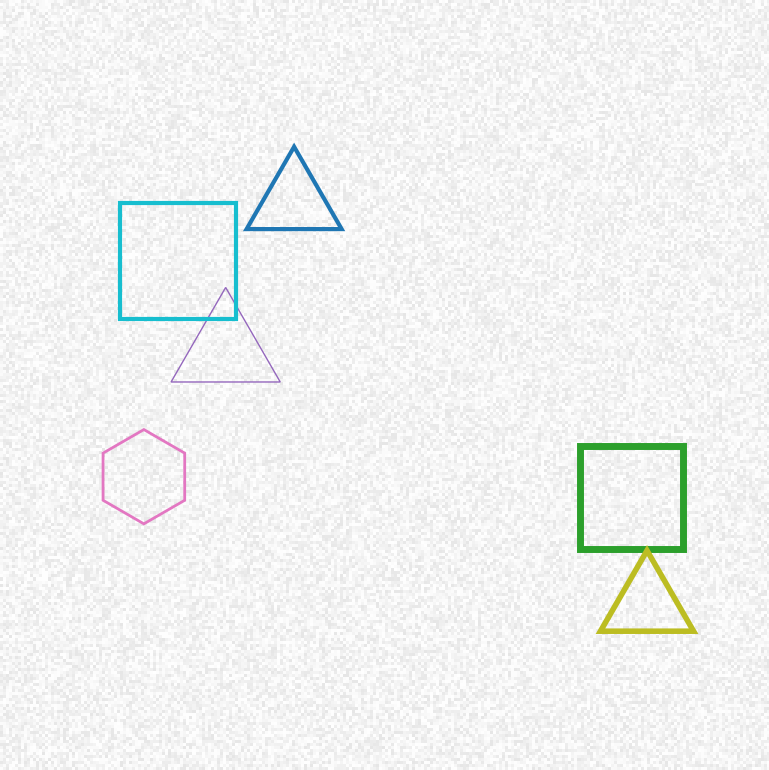[{"shape": "triangle", "thickness": 1.5, "radius": 0.36, "center": [0.382, 0.738]}, {"shape": "square", "thickness": 2.5, "radius": 0.33, "center": [0.82, 0.353]}, {"shape": "triangle", "thickness": 0.5, "radius": 0.41, "center": [0.293, 0.545]}, {"shape": "hexagon", "thickness": 1, "radius": 0.31, "center": [0.187, 0.381]}, {"shape": "triangle", "thickness": 2, "radius": 0.35, "center": [0.84, 0.215]}, {"shape": "square", "thickness": 1.5, "radius": 0.38, "center": [0.231, 0.661]}]